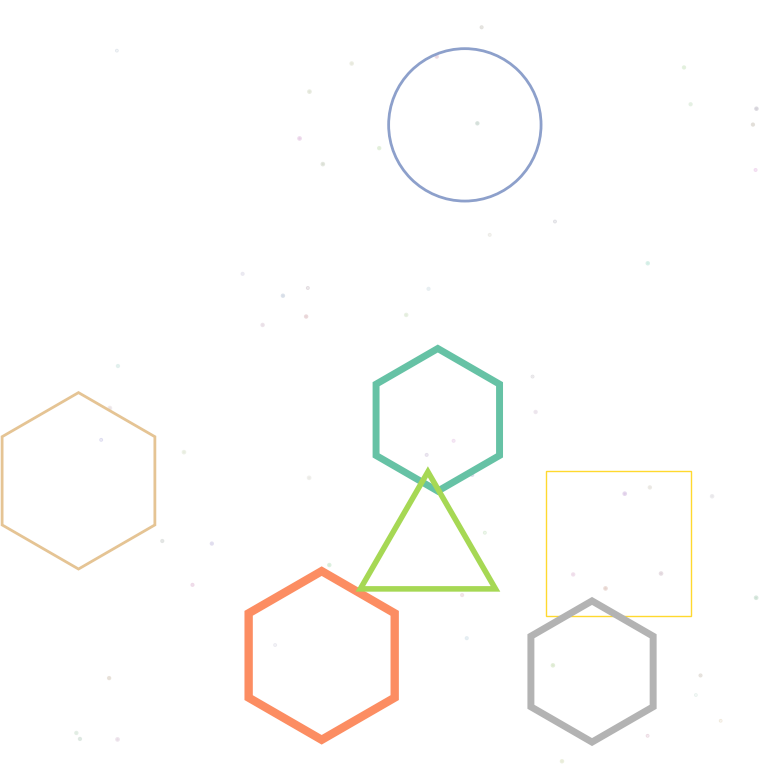[{"shape": "hexagon", "thickness": 2.5, "radius": 0.46, "center": [0.569, 0.455]}, {"shape": "hexagon", "thickness": 3, "radius": 0.55, "center": [0.418, 0.149]}, {"shape": "circle", "thickness": 1, "radius": 0.49, "center": [0.604, 0.838]}, {"shape": "triangle", "thickness": 2, "radius": 0.51, "center": [0.556, 0.286]}, {"shape": "square", "thickness": 0.5, "radius": 0.47, "center": [0.803, 0.294]}, {"shape": "hexagon", "thickness": 1, "radius": 0.57, "center": [0.102, 0.376]}, {"shape": "hexagon", "thickness": 2.5, "radius": 0.46, "center": [0.769, 0.128]}]